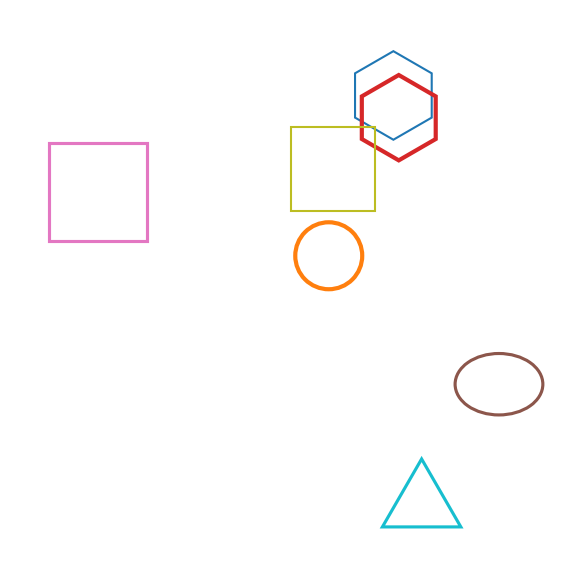[{"shape": "hexagon", "thickness": 1, "radius": 0.38, "center": [0.681, 0.834]}, {"shape": "circle", "thickness": 2, "radius": 0.29, "center": [0.569, 0.556]}, {"shape": "hexagon", "thickness": 2, "radius": 0.37, "center": [0.691, 0.795]}, {"shape": "oval", "thickness": 1.5, "radius": 0.38, "center": [0.864, 0.334]}, {"shape": "square", "thickness": 1.5, "radius": 0.42, "center": [0.17, 0.667]}, {"shape": "square", "thickness": 1, "radius": 0.37, "center": [0.577, 0.707]}, {"shape": "triangle", "thickness": 1.5, "radius": 0.39, "center": [0.73, 0.126]}]